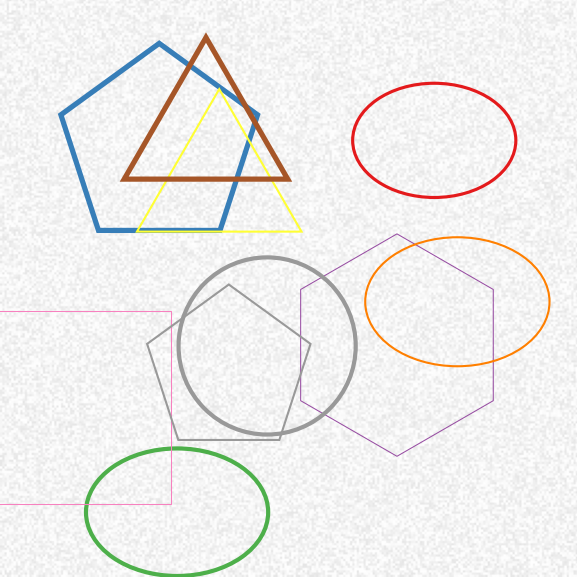[{"shape": "oval", "thickness": 1.5, "radius": 0.71, "center": [0.752, 0.756]}, {"shape": "pentagon", "thickness": 2.5, "radius": 0.9, "center": [0.276, 0.745]}, {"shape": "oval", "thickness": 2, "radius": 0.79, "center": [0.307, 0.112]}, {"shape": "hexagon", "thickness": 0.5, "radius": 0.96, "center": [0.687, 0.402]}, {"shape": "oval", "thickness": 1, "radius": 0.8, "center": [0.792, 0.477]}, {"shape": "triangle", "thickness": 1, "radius": 0.82, "center": [0.38, 0.68]}, {"shape": "triangle", "thickness": 2.5, "radius": 0.82, "center": [0.357, 0.771]}, {"shape": "square", "thickness": 0.5, "radius": 0.83, "center": [0.129, 0.294]}, {"shape": "circle", "thickness": 2, "radius": 0.77, "center": [0.463, 0.4]}, {"shape": "pentagon", "thickness": 1, "radius": 0.74, "center": [0.396, 0.358]}]